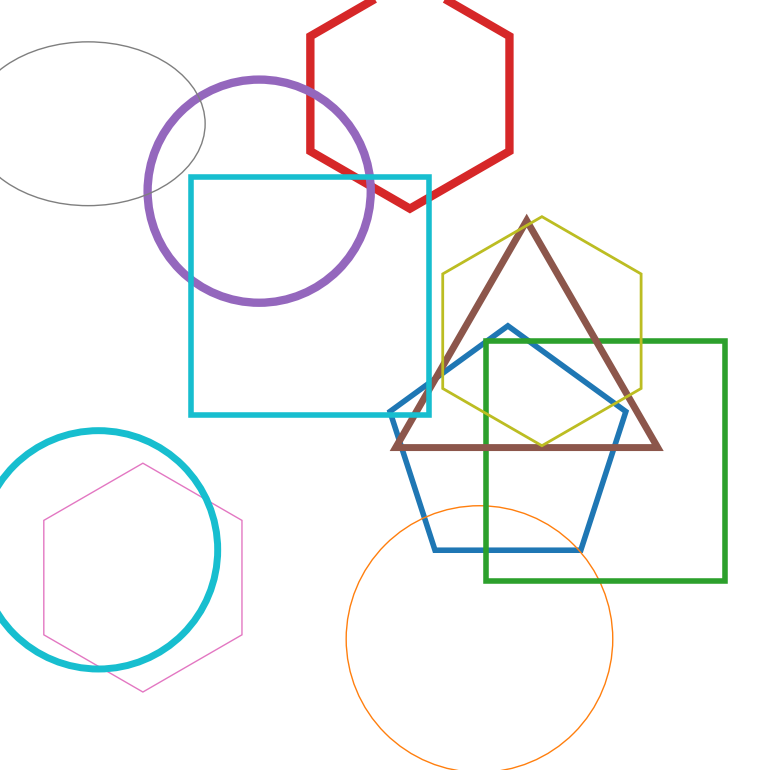[{"shape": "pentagon", "thickness": 2, "radius": 0.81, "center": [0.66, 0.416]}, {"shape": "circle", "thickness": 0.5, "radius": 0.87, "center": [0.623, 0.17]}, {"shape": "square", "thickness": 2, "radius": 0.78, "center": [0.786, 0.401]}, {"shape": "hexagon", "thickness": 3, "radius": 0.75, "center": [0.532, 0.878]}, {"shape": "circle", "thickness": 3, "radius": 0.72, "center": [0.337, 0.752]}, {"shape": "triangle", "thickness": 2.5, "radius": 0.98, "center": [0.684, 0.517]}, {"shape": "hexagon", "thickness": 0.5, "radius": 0.74, "center": [0.186, 0.25]}, {"shape": "oval", "thickness": 0.5, "radius": 0.76, "center": [0.114, 0.839]}, {"shape": "hexagon", "thickness": 1, "radius": 0.74, "center": [0.704, 0.57]}, {"shape": "square", "thickness": 2, "radius": 0.77, "center": [0.402, 0.615]}, {"shape": "circle", "thickness": 2.5, "radius": 0.77, "center": [0.128, 0.286]}]